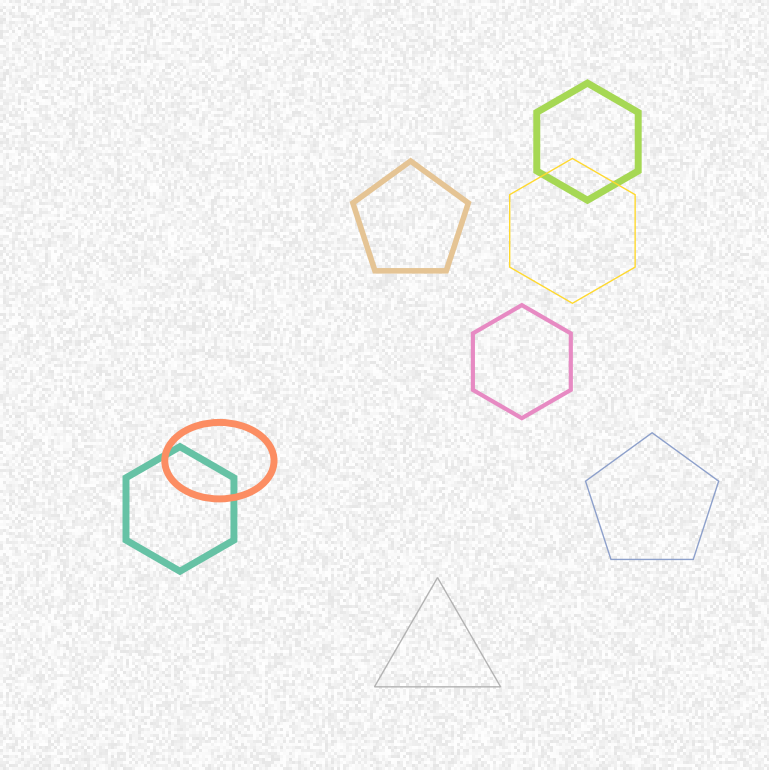[{"shape": "hexagon", "thickness": 2.5, "radius": 0.4, "center": [0.234, 0.339]}, {"shape": "oval", "thickness": 2.5, "radius": 0.35, "center": [0.285, 0.402]}, {"shape": "pentagon", "thickness": 0.5, "radius": 0.45, "center": [0.847, 0.347]}, {"shape": "hexagon", "thickness": 1.5, "radius": 0.37, "center": [0.678, 0.53]}, {"shape": "hexagon", "thickness": 2.5, "radius": 0.38, "center": [0.763, 0.816]}, {"shape": "hexagon", "thickness": 0.5, "radius": 0.47, "center": [0.743, 0.7]}, {"shape": "pentagon", "thickness": 2, "radius": 0.39, "center": [0.533, 0.712]}, {"shape": "triangle", "thickness": 0.5, "radius": 0.47, "center": [0.568, 0.155]}]